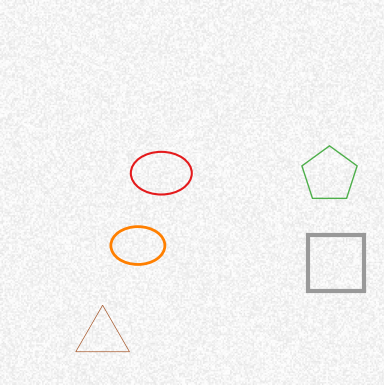[{"shape": "oval", "thickness": 1.5, "radius": 0.4, "center": [0.419, 0.55]}, {"shape": "pentagon", "thickness": 1, "radius": 0.38, "center": [0.856, 0.546]}, {"shape": "oval", "thickness": 2, "radius": 0.35, "center": [0.358, 0.362]}, {"shape": "triangle", "thickness": 0.5, "radius": 0.4, "center": [0.267, 0.127]}, {"shape": "square", "thickness": 3, "radius": 0.36, "center": [0.873, 0.317]}]